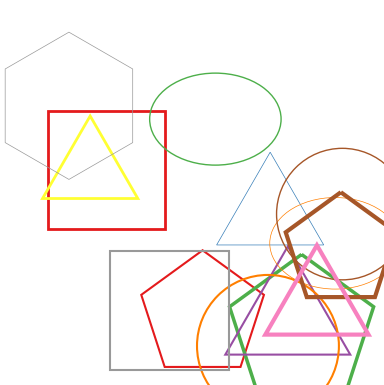[{"shape": "square", "thickness": 2, "radius": 0.76, "center": [0.277, 0.559]}, {"shape": "pentagon", "thickness": 1.5, "radius": 0.84, "center": [0.526, 0.182]}, {"shape": "triangle", "thickness": 0.5, "radius": 0.8, "center": [0.702, 0.444]}, {"shape": "pentagon", "thickness": 2.5, "radius": 0.98, "center": [0.783, 0.142]}, {"shape": "oval", "thickness": 1, "radius": 0.85, "center": [0.559, 0.691]}, {"shape": "triangle", "thickness": 1.5, "radius": 0.94, "center": [0.747, 0.173]}, {"shape": "circle", "thickness": 1.5, "radius": 0.92, "center": [0.696, 0.102]}, {"shape": "oval", "thickness": 0.5, "radius": 0.85, "center": [0.871, 0.368]}, {"shape": "triangle", "thickness": 2, "radius": 0.71, "center": [0.234, 0.556]}, {"shape": "pentagon", "thickness": 3, "radius": 0.75, "center": [0.885, 0.35]}, {"shape": "circle", "thickness": 1, "radius": 0.85, "center": [0.889, 0.444]}, {"shape": "triangle", "thickness": 3, "radius": 0.77, "center": [0.823, 0.208]}, {"shape": "hexagon", "thickness": 0.5, "radius": 0.96, "center": [0.179, 0.725]}, {"shape": "square", "thickness": 1.5, "radius": 0.77, "center": [0.44, 0.193]}]